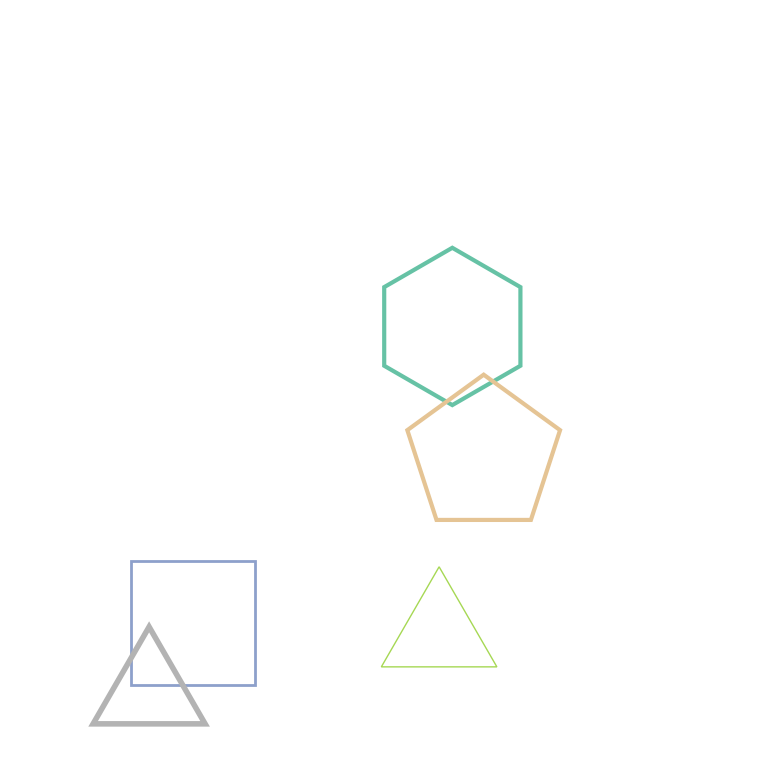[{"shape": "hexagon", "thickness": 1.5, "radius": 0.51, "center": [0.587, 0.576]}, {"shape": "square", "thickness": 1, "radius": 0.4, "center": [0.251, 0.191]}, {"shape": "triangle", "thickness": 0.5, "radius": 0.43, "center": [0.57, 0.177]}, {"shape": "pentagon", "thickness": 1.5, "radius": 0.52, "center": [0.628, 0.409]}, {"shape": "triangle", "thickness": 2, "radius": 0.42, "center": [0.194, 0.102]}]